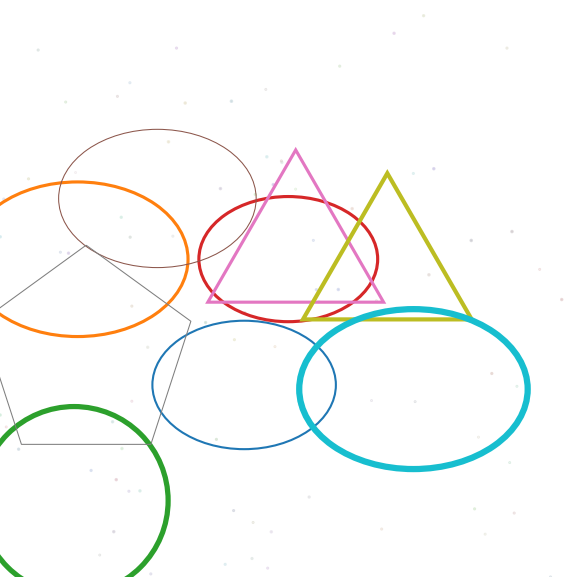[{"shape": "oval", "thickness": 1, "radius": 0.79, "center": [0.423, 0.333]}, {"shape": "oval", "thickness": 1.5, "radius": 0.96, "center": [0.134, 0.55]}, {"shape": "circle", "thickness": 2.5, "radius": 0.81, "center": [0.128, 0.132]}, {"shape": "oval", "thickness": 1.5, "radius": 0.77, "center": [0.499, 0.55]}, {"shape": "oval", "thickness": 0.5, "radius": 0.86, "center": [0.273, 0.655]}, {"shape": "triangle", "thickness": 1.5, "radius": 0.88, "center": [0.512, 0.564]}, {"shape": "pentagon", "thickness": 0.5, "radius": 0.95, "center": [0.149, 0.384]}, {"shape": "triangle", "thickness": 2, "radius": 0.84, "center": [0.671, 0.53]}, {"shape": "oval", "thickness": 3, "radius": 0.99, "center": [0.716, 0.325]}]